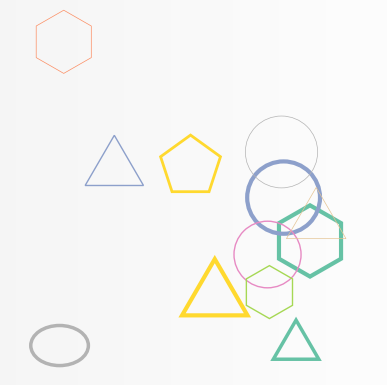[{"shape": "hexagon", "thickness": 3, "radius": 0.46, "center": [0.8, 0.374]}, {"shape": "triangle", "thickness": 2.5, "radius": 0.34, "center": [0.764, 0.101]}, {"shape": "hexagon", "thickness": 0.5, "radius": 0.41, "center": [0.165, 0.891]}, {"shape": "circle", "thickness": 3, "radius": 0.47, "center": [0.732, 0.487]}, {"shape": "triangle", "thickness": 1, "radius": 0.43, "center": [0.295, 0.562]}, {"shape": "circle", "thickness": 1, "radius": 0.43, "center": [0.69, 0.339]}, {"shape": "hexagon", "thickness": 1, "radius": 0.34, "center": [0.695, 0.241]}, {"shape": "triangle", "thickness": 3, "radius": 0.49, "center": [0.554, 0.23]}, {"shape": "pentagon", "thickness": 2, "radius": 0.41, "center": [0.492, 0.568]}, {"shape": "triangle", "thickness": 0.5, "radius": 0.44, "center": [0.816, 0.424]}, {"shape": "circle", "thickness": 0.5, "radius": 0.47, "center": [0.726, 0.605]}, {"shape": "oval", "thickness": 2.5, "radius": 0.37, "center": [0.154, 0.103]}]